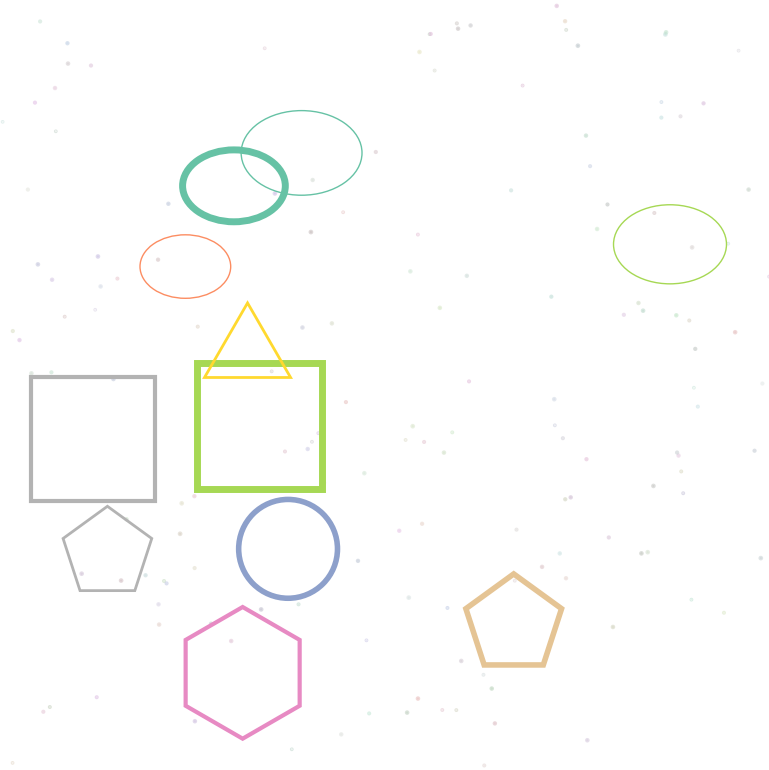[{"shape": "oval", "thickness": 0.5, "radius": 0.39, "center": [0.392, 0.801]}, {"shape": "oval", "thickness": 2.5, "radius": 0.33, "center": [0.304, 0.759]}, {"shape": "oval", "thickness": 0.5, "radius": 0.29, "center": [0.241, 0.654]}, {"shape": "circle", "thickness": 2, "radius": 0.32, "center": [0.374, 0.287]}, {"shape": "hexagon", "thickness": 1.5, "radius": 0.43, "center": [0.315, 0.126]}, {"shape": "oval", "thickness": 0.5, "radius": 0.37, "center": [0.87, 0.683]}, {"shape": "square", "thickness": 2.5, "radius": 0.41, "center": [0.337, 0.447]}, {"shape": "triangle", "thickness": 1, "radius": 0.32, "center": [0.321, 0.542]}, {"shape": "pentagon", "thickness": 2, "radius": 0.33, "center": [0.667, 0.189]}, {"shape": "pentagon", "thickness": 1, "radius": 0.3, "center": [0.14, 0.282]}, {"shape": "square", "thickness": 1.5, "radius": 0.4, "center": [0.121, 0.43]}]